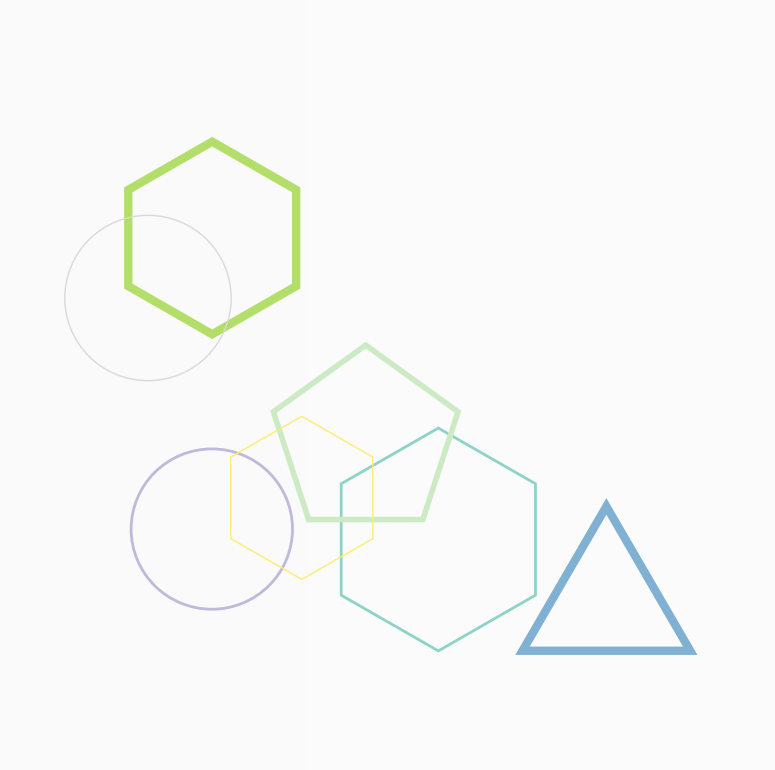[{"shape": "hexagon", "thickness": 1, "radius": 0.72, "center": [0.566, 0.299]}, {"shape": "circle", "thickness": 1, "radius": 0.52, "center": [0.273, 0.313]}, {"shape": "triangle", "thickness": 3, "radius": 0.62, "center": [0.782, 0.217]}, {"shape": "hexagon", "thickness": 3, "radius": 0.63, "center": [0.274, 0.691]}, {"shape": "circle", "thickness": 0.5, "radius": 0.54, "center": [0.191, 0.613]}, {"shape": "pentagon", "thickness": 2, "radius": 0.63, "center": [0.472, 0.427]}, {"shape": "hexagon", "thickness": 0.5, "radius": 0.53, "center": [0.389, 0.353]}]